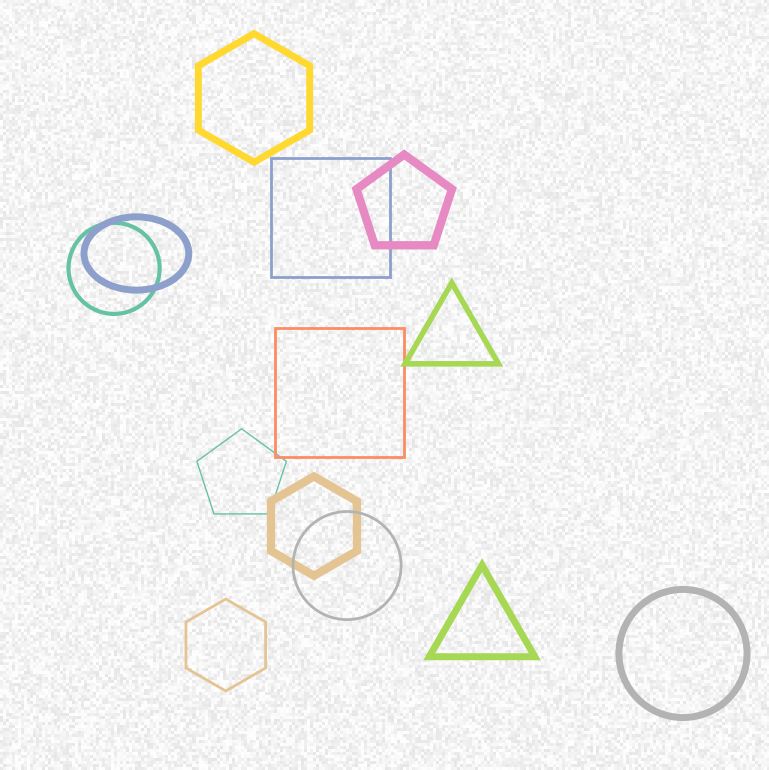[{"shape": "pentagon", "thickness": 0.5, "radius": 0.31, "center": [0.314, 0.382]}, {"shape": "circle", "thickness": 1.5, "radius": 0.3, "center": [0.148, 0.651]}, {"shape": "square", "thickness": 1, "radius": 0.42, "center": [0.441, 0.491]}, {"shape": "oval", "thickness": 2.5, "radius": 0.34, "center": [0.177, 0.671]}, {"shape": "square", "thickness": 1, "radius": 0.38, "center": [0.429, 0.717]}, {"shape": "pentagon", "thickness": 3, "radius": 0.33, "center": [0.525, 0.734]}, {"shape": "triangle", "thickness": 2.5, "radius": 0.4, "center": [0.626, 0.187]}, {"shape": "triangle", "thickness": 2, "radius": 0.35, "center": [0.587, 0.563]}, {"shape": "hexagon", "thickness": 2.5, "radius": 0.42, "center": [0.33, 0.873]}, {"shape": "hexagon", "thickness": 3, "radius": 0.32, "center": [0.408, 0.317]}, {"shape": "hexagon", "thickness": 1, "radius": 0.3, "center": [0.293, 0.162]}, {"shape": "circle", "thickness": 1, "radius": 0.35, "center": [0.451, 0.266]}, {"shape": "circle", "thickness": 2.5, "radius": 0.42, "center": [0.887, 0.151]}]